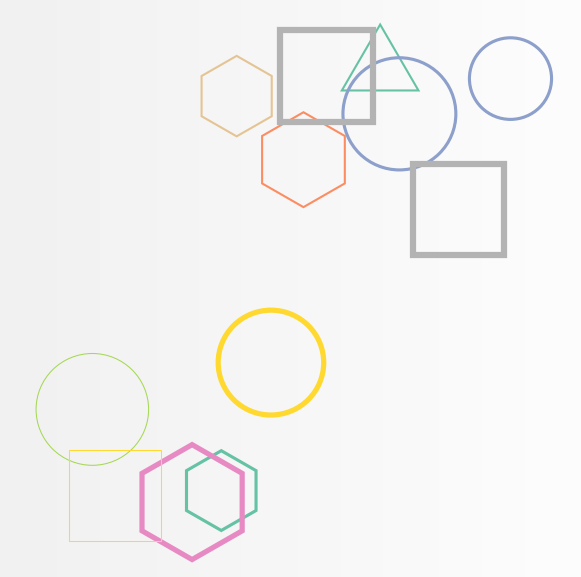[{"shape": "hexagon", "thickness": 1.5, "radius": 0.35, "center": [0.381, 0.15]}, {"shape": "triangle", "thickness": 1, "radius": 0.38, "center": [0.654, 0.881]}, {"shape": "hexagon", "thickness": 1, "radius": 0.41, "center": [0.522, 0.723]}, {"shape": "circle", "thickness": 1.5, "radius": 0.35, "center": [0.878, 0.863]}, {"shape": "circle", "thickness": 1.5, "radius": 0.49, "center": [0.687, 0.802]}, {"shape": "hexagon", "thickness": 2.5, "radius": 0.5, "center": [0.33, 0.13]}, {"shape": "circle", "thickness": 0.5, "radius": 0.48, "center": [0.159, 0.29]}, {"shape": "square", "thickness": 0.5, "radius": 0.4, "center": [0.197, 0.141]}, {"shape": "circle", "thickness": 2.5, "radius": 0.45, "center": [0.466, 0.371]}, {"shape": "hexagon", "thickness": 1, "radius": 0.35, "center": [0.407, 0.833]}, {"shape": "square", "thickness": 3, "radius": 0.39, "center": [0.789, 0.637]}, {"shape": "square", "thickness": 3, "radius": 0.4, "center": [0.562, 0.867]}]